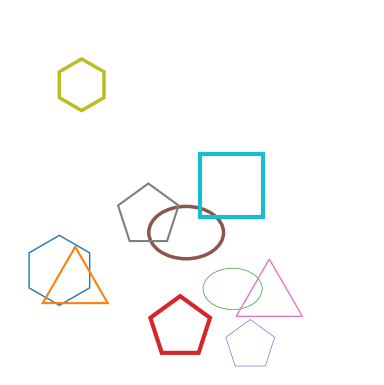[{"shape": "hexagon", "thickness": 1, "radius": 0.45, "center": [0.154, 0.298]}, {"shape": "triangle", "thickness": 1.5, "radius": 0.49, "center": [0.195, 0.261]}, {"shape": "oval", "thickness": 0.5, "radius": 0.38, "center": [0.604, 0.25]}, {"shape": "pentagon", "thickness": 3, "radius": 0.41, "center": [0.468, 0.149]}, {"shape": "pentagon", "thickness": 0.5, "radius": 0.33, "center": [0.65, 0.103]}, {"shape": "oval", "thickness": 2.5, "radius": 0.49, "center": [0.484, 0.396]}, {"shape": "triangle", "thickness": 1, "radius": 0.5, "center": [0.7, 0.228]}, {"shape": "pentagon", "thickness": 1.5, "radius": 0.41, "center": [0.385, 0.441]}, {"shape": "hexagon", "thickness": 2.5, "radius": 0.34, "center": [0.212, 0.78]}, {"shape": "square", "thickness": 3, "radius": 0.41, "center": [0.601, 0.518]}]